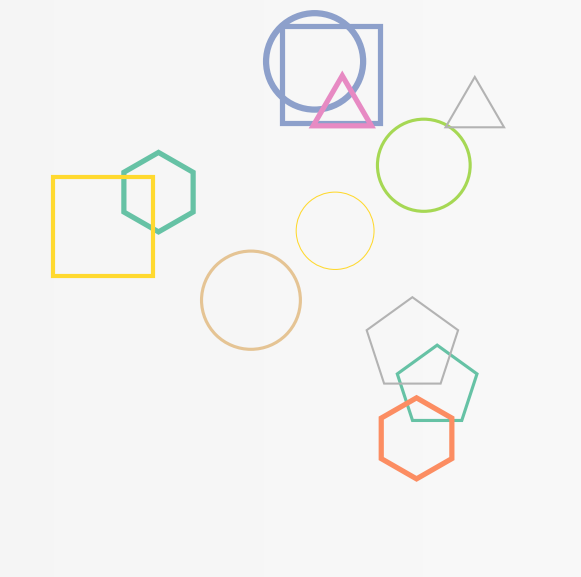[{"shape": "hexagon", "thickness": 2.5, "radius": 0.34, "center": [0.273, 0.666]}, {"shape": "pentagon", "thickness": 1.5, "radius": 0.36, "center": [0.752, 0.329]}, {"shape": "hexagon", "thickness": 2.5, "radius": 0.35, "center": [0.717, 0.24]}, {"shape": "circle", "thickness": 3, "radius": 0.42, "center": [0.541, 0.893]}, {"shape": "square", "thickness": 2.5, "radius": 0.42, "center": [0.569, 0.871]}, {"shape": "triangle", "thickness": 2.5, "radius": 0.29, "center": [0.589, 0.81]}, {"shape": "circle", "thickness": 1.5, "radius": 0.4, "center": [0.729, 0.713]}, {"shape": "square", "thickness": 2, "radius": 0.43, "center": [0.177, 0.607]}, {"shape": "circle", "thickness": 0.5, "radius": 0.33, "center": [0.577, 0.599]}, {"shape": "circle", "thickness": 1.5, "radius": 0.43, "center": [0.432, 0.479]}, {"shape": "triangle", "thickness": 1, "radius": 0.29, "center": [0.817, 0.808]}, {"shape": "pentagon", "thickness": 1, "radius": 0.41, "center": [0.709, 0.402]}]